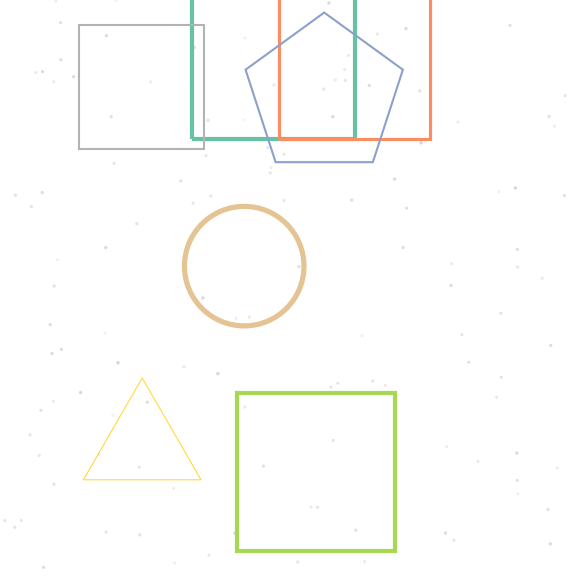[{"shape": "square", "thickness": 2, "radius": 0.71, "center": [0.474, 0.899]}, {"shape": "square", "thickness": 1.5, "radius": 0.65, "center": [0.614, 0.888]}, {"shape": "pentagon", "thickness": 1, "radius": 0.72, "center": [0.561, 0.834]}, {"shape": "square", "thickness": 2, "radius": 0.69, "center": [0.548, 0.182]}, {"shape": "triangle", "thickness": 0.5, "radius": 0.59, "center": [0.246, 0.227]}, {"shape": "circle", "thickness": 2.5, "radius": 0.52, "center": [0.423, 0.538]}, {"shape": "square", "thickness": 1, "radius": 0.54, "center": [0.245, 0.849]}]